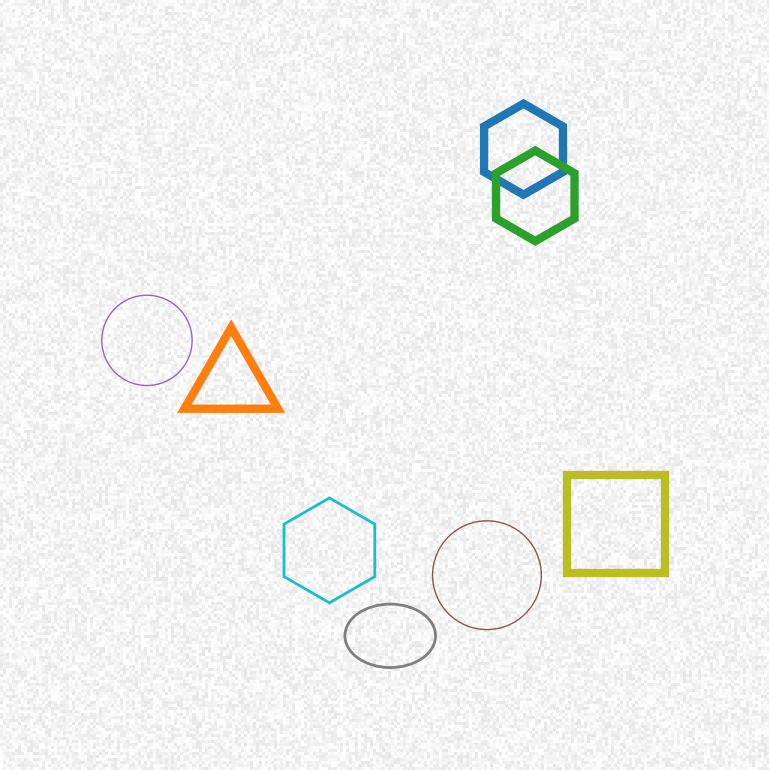[{"shape": "hexagon", "thickness": 3, "radius": 0.3, "center": [0.68, 0.806]}, {"shape": "triangle", "thickness": 3, "radius": 0.35, "center": [0.3, 0.504]}, {"shape": "hexagon", "thickness": 3, "radius": 0.29, "center": [0.695, 0.746]}, {"shape": "circle", "thickness": 0.5, "radius": 0.29, "center": [0.191, 0.558]}, {"shape": "circle", "thickness": 0.5, "radius": 0.35, "center": [0.632, 0.253]}, {"shape": "oval", "thickness": 1, "radius": 0.29, "center": [0.507, 0.174]}, {"shape": "square", "thickness": 3, "radius": 0.32, "center": [0.8, 0.32]}, {"shape": "hexagon", "thickness": 1, "radius": 0.34, "center": [0.428, 0.285]}]